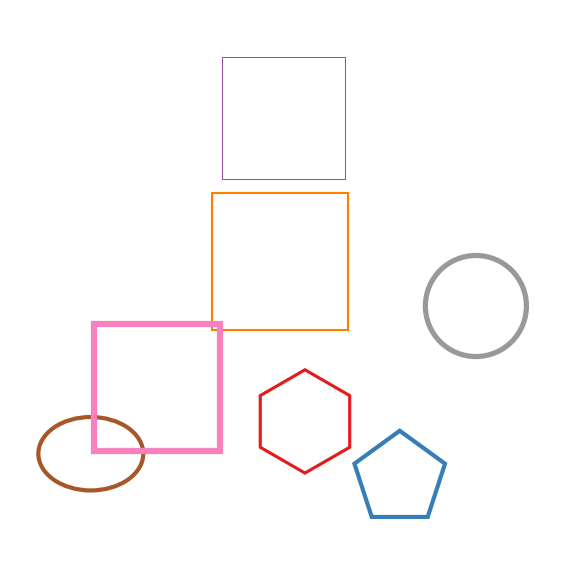[{"shape": "hexagon", "thickness": 1.5, "radius": 0.45, "center": [0.528, 0.269]}, {"shape": "pentagon", "thickness": 2, "radius": 0.41, "center": [0.692, 0.171]}, {"shape": "square", "thickness": 0.5, "radius": 0.53, "center": [0.492, 0.795]}, {"shape": "square", "thickness": 1, "radius": 0.59, "center": [0.484, 0.546]}, {"shape": "oval", "thickness": 2, "radius": 0.45, "center": [0.157, 0.213]}, {"shape": "square", "thickness": 3, "radius": 0.55, "center": [0.272, 0.328]}, {"shape": "circle", "thickness": 2.5, "radius": 0.44, "center": [0.824, 0.469]}]